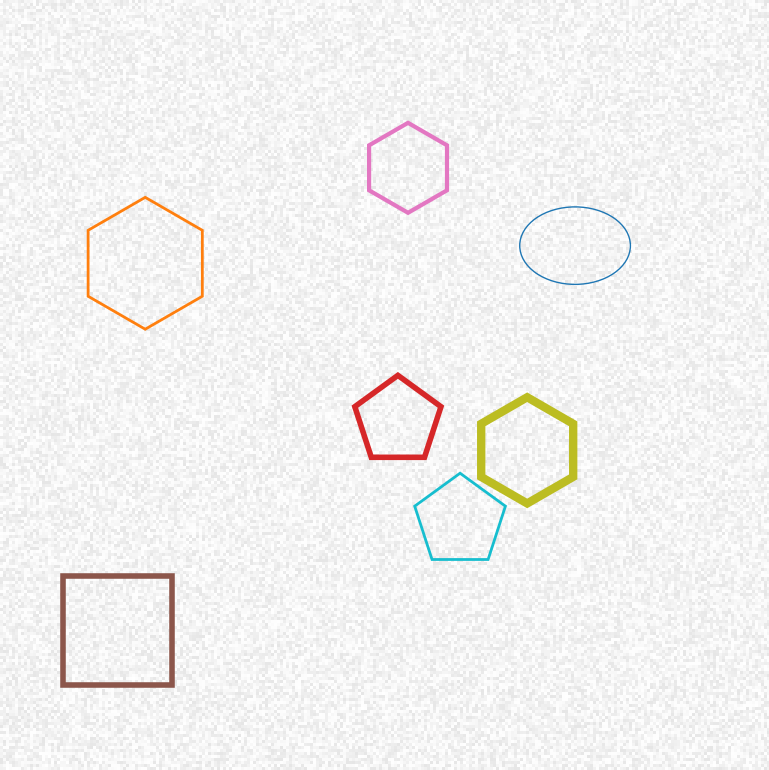[{"shape": "oval", "thickness": 0.5, "radius": 0.36, "center": [0.747, 0.681]}, {"shape": "hexagon", "thickness": 1, "radius": 0.43, "center": [0.189, 0.658]}, {"shape": "pentagon", "thickness": 2, "radius": 0.29, "center": [0.517, 0.454]}, {"shape": "square", "thickness": 2, "radius": 0.35, "center": [0.152, 0.181]}, {"shape": "hexagon", "thickness": 1.5, "radius": 0.29, "center": [0.53, 0.782]}, {"shape": "hexagon", "thickness": 3, "radius": 0.34, "center": [0.685, 0.415]}, {"shape": "pentagon", "thickness": 1, "radius": 0.31, "center": [0.597, 0.323]}]